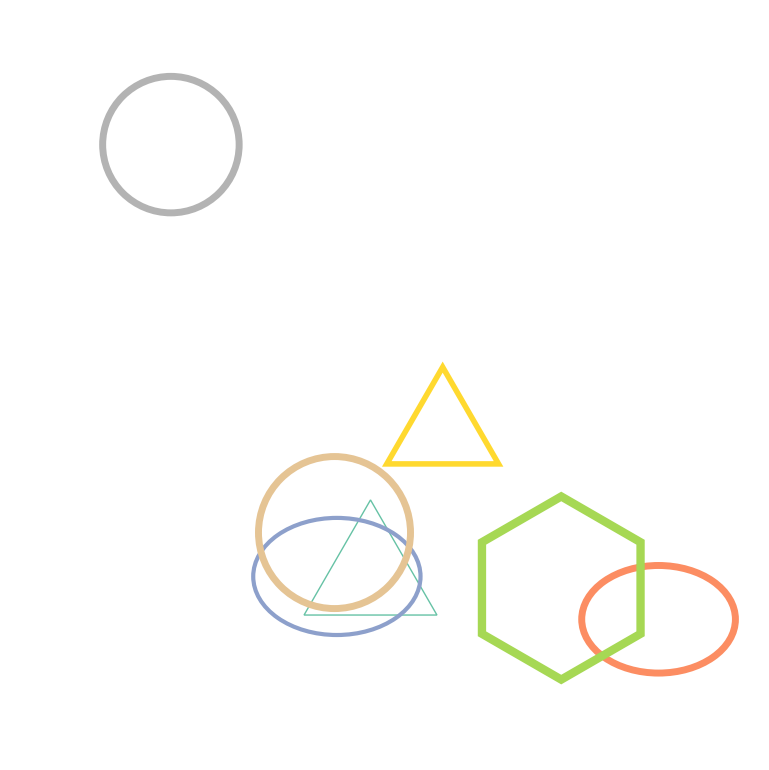[{"shape": "triangle", "thickness": 0.5, "radius": 0.5, "center": [0.481, 0.251]}, {"shape": "oval", "thickness": 2.5, "radius": 0.5, "center": [0.855, 0.196]}, {"shape": "oval", "thickness": 1.5, "radius": 0.54, "center": [0.437, 0.251]}, {"shape": "hexagon", "thickness": 3, "radius": 0.59, "center": [0.729, 0.236]}, {"shape": "triangle", "thickness": 2, "radius": 0.42, "center": [0.575, 0.439]}, {"shape": "circle", "thickness": 2.5, "radius": 0.49, "center": [0.434, 0.308]}, {"shape": "circle", "thickness": 2.5, "radius": 0.44, "center": [0.222, 0.812]}]